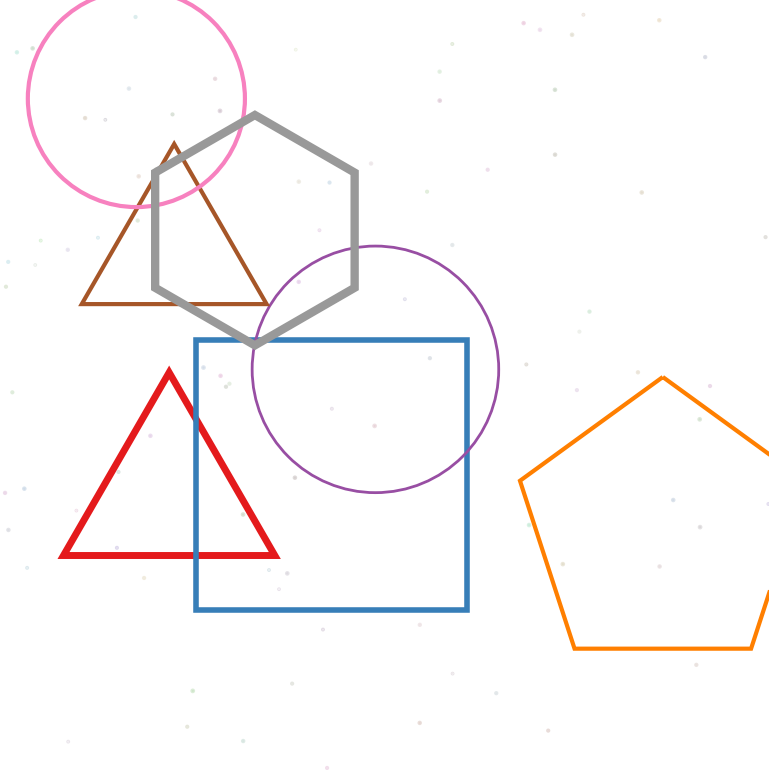[{"shape": "triangle", "thickness": 2.5, "radius": 0.79, "center": [0.22, 0.358]}, {"shape": "square", "thickness": 2, "radius": 0.88, "center": [0.43, 0.383]}, {"shape": "circle", "thickness": 1, "radius": 0.8, "center": [0.488, 0.52]}, {"shape": "pentagon", "thickness": 1.5, "radius": 0.98, "center": [0.861, 0.315]}, {"shape": "triangle", "thickness": 1.5, "radius": 0.69, "center": [0.226, 0.674]}, {"shape": "circle", "thickness": 1.5, "radius": 0.7, "center": [0.177, 0.872]}, {"shape": "hexagon", "thickness": 3, "radius": 0.75, "center": [0.331, 0.701]}]